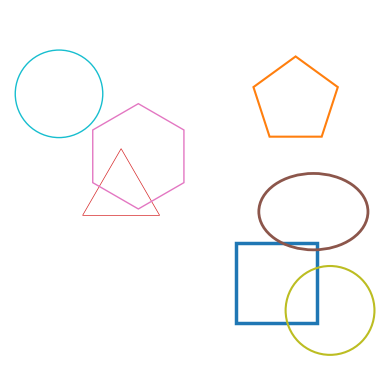[{"shape": "square", "thickness": 2.5, "radius": 0.52, "center": [0.718, 0.265]}, {"shape": "pentagon", "thickness": 1.5, "radius": 0.58, "center": [0.768, 0.738]}, {"shape": "triangle", "thickness": 0.5, "radius": 0.58, "center": [0.315, 0.498]}, {"shape": "oval", "thickness": 2, "radius": 0.71, "center": [0.814, 0.45]}, {"shape": "hexagon", "thickness": 1, "radius": 0.68, "center": [0.359, 0.594]}, {"shape": "circle", "thickness": 1.5, "radius": 0.58, "center": [0.857, 0.194]}, {"shape": "circle", "thickness": 1, "radius": 0.57, "center": [0.153, 0.756]}]